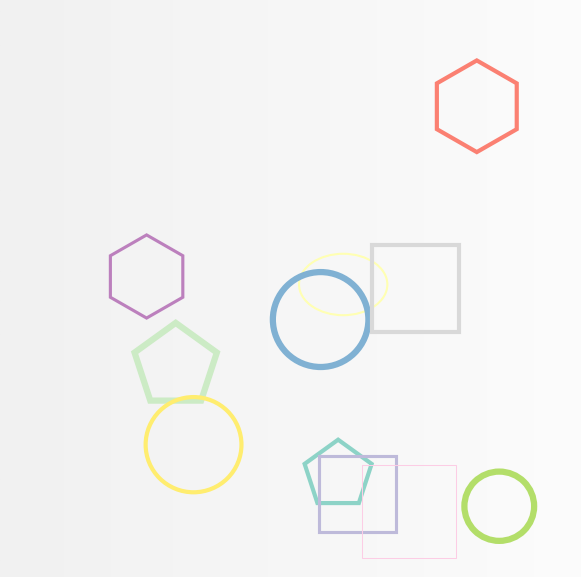[{"shape": "pentagon", "thickness": 2, "radius": 0.3, "center": [0.582, 0.177]}, {"shape": "oval", "thickness": 1, "radius": 0.38, "center": [0.59, 0.507]}, {"shape": "square", "thickness": 1.5, "radius": 0.33, "center": [0.615, 0.144]}, {"shape": "hexagon", "thickness": 2, "radius": 0.4, "center": [0.82, 0.815]}, {"shape": "circle", "thickness": 3, "radius": 0.41, "center": [0.552, 0.446]}, {"shape": "circle", "thickness": 3, "radius": 0.3, "center": [0.859, 0.123]}, {"shape": "square", "thickness": 0.5, "radius": 0.4, "center": [0.704, 0.114]}, {"shape": "square", "thickness": 2, "radius": 0.38, "center": [0.715, 0.5]}, {"shape": "hexagon", "thickness": 1.5, "radius": 0.36, "center": [0.252, 0.52]}, {"shape": "pentagon", "thickness": 3, "radius": 0.37, "center": [0.302, 0.366]}, {"shape": "circle", "thickness": 2, "radius": 0.41, "center": [0.333, 0.229]}]